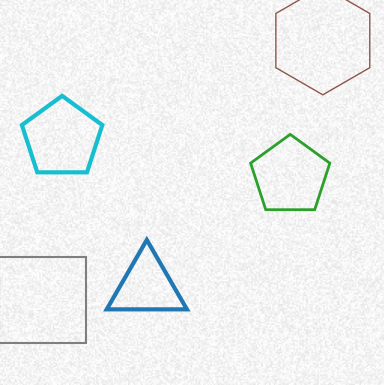[{"shape": "triangle", "thickness": 3, "radius": 0.6, "center": [0.381, 0.257]}, {"shape": "pentagon", "thickness": 2, "radius": 0.54, "center": [0.754, 0.543]}, {"shape": "hexagon", "thickness": 1, "radius": 0.7, "center": [0.838, 0.895]}, {"shape": "square", "thickness": 1.5, "radius": 0.56, "center": [0.11, 0.221]}, {"shape": "pentagon", "thickness": 3, "radius": 0.55, "center": [0.161, 0.641]}]